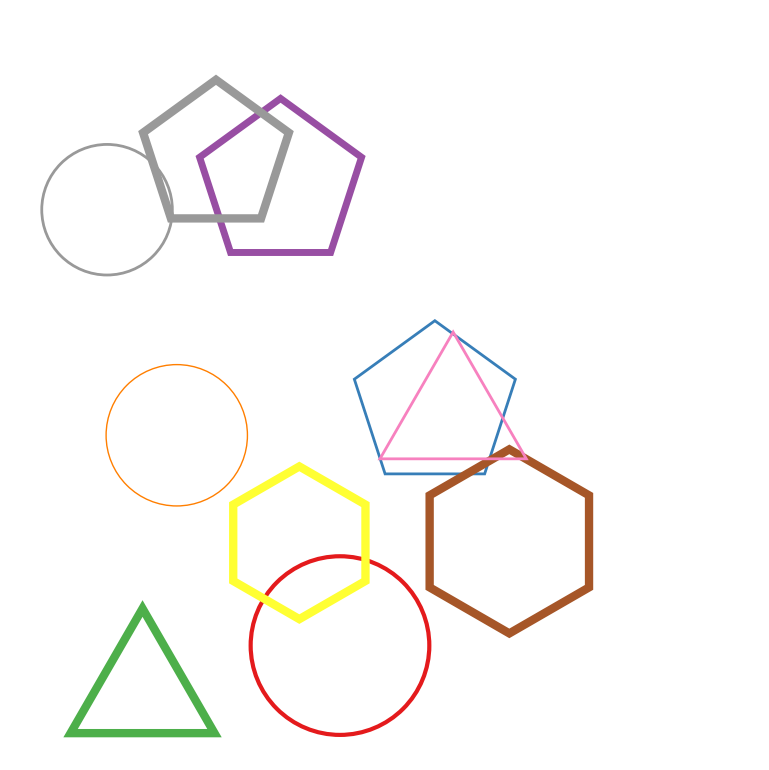[{"shape": "circle", "thickness": 1.5, "radius": 0.58, "center": [0.442, 0.162]}, {"shape": "pentagon", "thickness": 1, "radius": 0.55, "center": [0.565, 0.474]}, {"shape": "triangle", "thickness": 3, "radius": 0.54, "center": [0.185, 0.102]}, {"shape": "pentagon", "thickness": 2.5, "radius": 0.55, "center": [0.364, 0.762]}, {"shape": "circle", "thickness": 0.5, "radius": 0.46, "center": [0.23, 0.435]}, {"shape": "hexagon", "thickness": 3, "radius": 0.5, "center": [0.389, 0.295]}, {"shape": "hexagon", "thickness": 3, "radius": 0.6, "center": [0.661, 0.297]}, {"shape": "triangle", "thickness": 1, "radius": 0.55, "center": [0.588, 0.459]}, {"shape": "circle", "thickness": 1, "radius": 0.42, "center": [0.139, 0.728]}, {"shape": "pentagon", "thickness": 3, "radius": 0.5, "center": [0.281, 0.797]}]